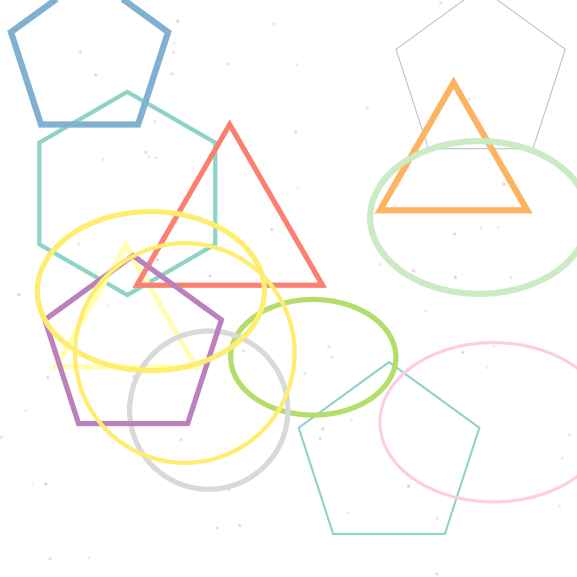[{"shape": "pentagon", "thickness": 1, "radius": 0.82, "center": [0.674, 0.208]}, {"shape": "hexagon", "thickness": 2, "radius": 0.88, "center": [0.22, 0.664]}, {"shape": "triangle", "thickness": 2.5, "radius": 0.7, "center": [0.218, 0.434]}, {"shape": "pentagon", "thickness": 0.5, "radius": 0.77, "center": [0.832, 0.866]}, {"shape": "triangle", "thickness": 2.5, "radius": 0.93, "center": [0.398, 0.598]}, {"shape": "pentagon", "thickness": 3, "radius": 0.72, "center": [0.155, 0.899]}, {"shape": "triangle", "thickness": 3, "radius": 0.74, "center": [0.785, 0.709]}, {"shape": "oval", "thickness": 2.5, "radius": 0.72, "center": [0.542, 0.381]}, {"shape": "oval", "thickness": 1.5, "radius": 0.99, "center": [0.855, 0.268]}, {"shape": "circle", "thickness": 2.5, "radius": 0.69, "center": [0.361, 0.289]}, {"shape": "pentagon", "thickness": 2.5, "radius": 0.8, "center": [0.23, 0.396]}, {"shape": "oval", "thickness": 3, "radius": 0.94, "center": [0.83, 0.623]}, {"shape": "circle", "thickness": 2, "radius": 0.95, "center": [0.32, 0.388]}, {"shape": "oval", "thickness": 2.5, "radius": 0.98, "center": [0.261, 0.495]}]